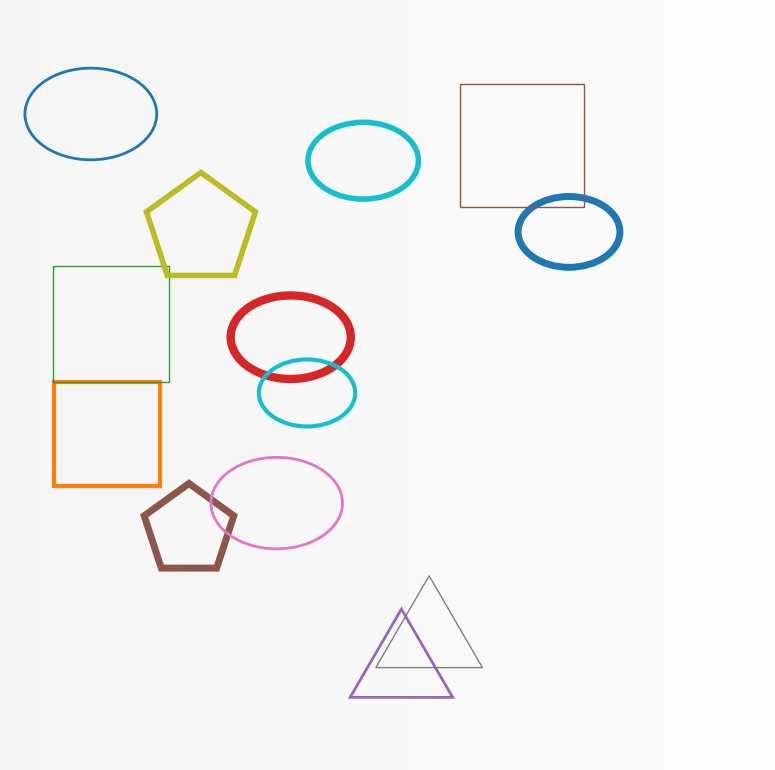[{"shape": "oval", "thickness": 1, "radius": 0.43, "center": [0.117, 0.852]}, {"shape": "oval", "thickness": 2.5, "radius": 0.33, "center": [0.734, 0.699]}, {"shape": "square", "thickness": 1.5, "radius": 0.34, "center": [0.138, 0.436]}, {"shape": "square", "thickness": 0.5, "radius": 0.37, "center": [0.143, 0.579]}, {"shape": "oval", "thickness": 3, "radius": 0.39, "center": [0.375, 0.562]}, {"shape": "triangle", "thickness": 1, "radius": 0.38, "center": [0.518, 0.133]}, {"shape": "square", "thickness": 0.5, "radius": 0.4, "center": [0.674, 0.812]}, {"shape": "pentagon", "thickness": 2.5, "radius": 0.3, "center": [0.244, 0.311]}, {"shape": "oval", "thickness": 1, "radius": 0.42, "center": [0.357, 0.347]}, {"shape": "triangle", "thickness": 0.5, "radius": 0.4, "center": [0.554, 0.173]}, {"shape": "pentagon", "thickness": 2, "radius": 0.37, "center": [0.259, 0.702]}, {"shape": "oval", "thickness": 1.5, "radius": 0.31, "center": [0.396, 0.49]}, {"shape": "oval", "thickness": 2, "radius": 0.36, "center": [0.469, 0.791]}]